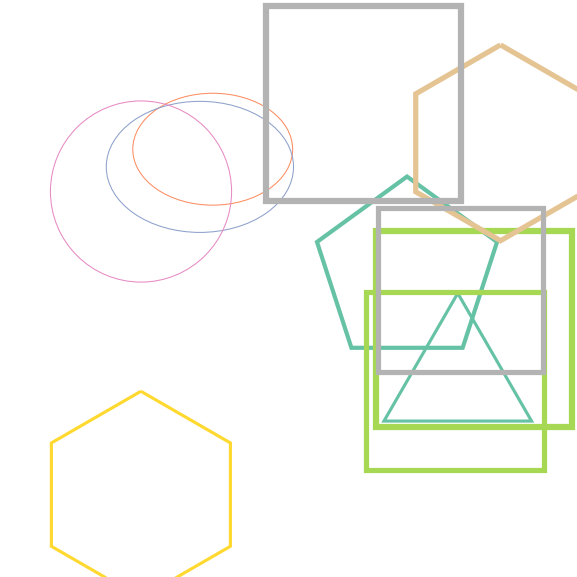[{"shape": "triangle", "thickness": 1.5, "radius": 0.74, "center": [0.793, 0.344]}, {"shape": "pentagon", "thickness": 2, "radius": 0.82, "center": [0.705, 0.53]}, {"shape": "oval", "thickness": 0.5, "radius": 0.69, "center": [0.368, 0.741]}, {"shape": "oval", "thickness": 0.5, "radius": 0.81, "center": [0.346, 0.71]}, {"shape": "circle", "thickness": 0.5, "radius": 0.78, "center": [0.244, 0.667]}, {"shape": "square", "thickness": 3, "radius": 0.85, "center": [0.821, 0.43]}, {"shape": "square", "thickness": 2.5, "radius": 0.77, "center": [0.788, 0.34]}, {"shape": "hexagon", "thickness": 1.5, "radius": 0.89, "center": [0.244, 0.143]}, {"shape": "hexagon", "thickness": 2.5, "radius": 0.85, "center": [0.867, 0.752]}, {"shape": "square", "thickness": 2.5, "radius": 0.71, "center": [0.797, 0.497]}, {"shape": "square", "thickness": 3, "radius": 0.84, "center": [0.63, 0.82]}]